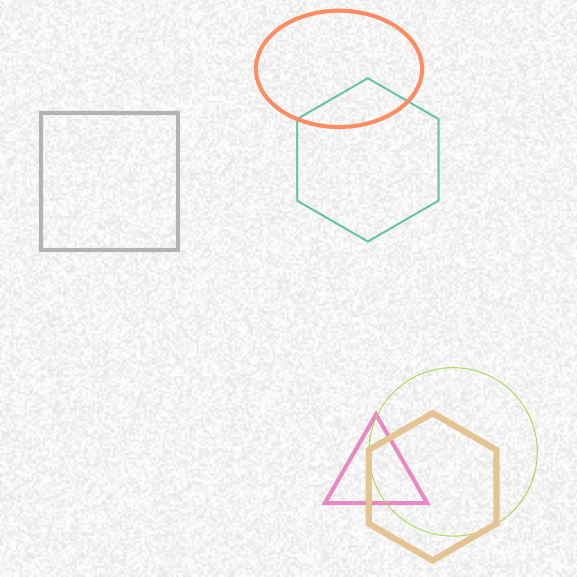[{"shape": "hexagon", "thickness": 1, "radius": 0.71, "center": [0.637, 0.722]}, {"shape": "oval", "thickness": 2, "radius": 0.72, "center": [0.587, 0.88]}, {"shape": "triangle", "thickness": 2, "radius": 0.51, "center": [0.651, 0.179]}, {"shape": "circle", "thickness": 0.5, "radius": 0.73, "center": [0.785, 0.217]}, {"shape": "hexagon", "thickness": 3, "radius": 0.64, "center": [0.749, 0.156]}, {"shape": "square", "thickness": 2, "radius": 0.59, "center": [0.189, 0.685]}]